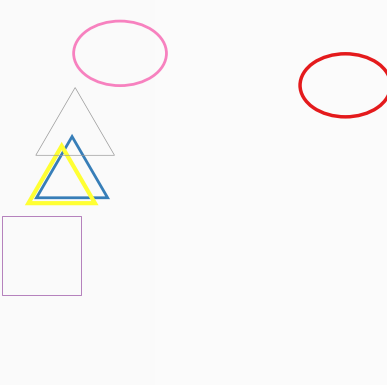[{"shape": "oval", "thickness": 2.5, "radius": 0.59, "center": [0.891, 0.778]}, {"shape": "triangle", "thickness": 2, "radius": 0.53, "center": [0.186, 0.539]}, {"shape": "square", "thickness": 0.5, "radius": 0.51, "center": [0.106, 0.337]}, {"shape": "triangle", "thickness": 3, "radius": 0.5, "center": [0.159, 0.522]}, {"shape": "oval", "thickness": 2, "radius": 0.6, "center": [0.31, 0.861]}, {"shape": "triangle", "thickness": 0.5, "radius": 0.59, "center": [0.194, 0.655]}]